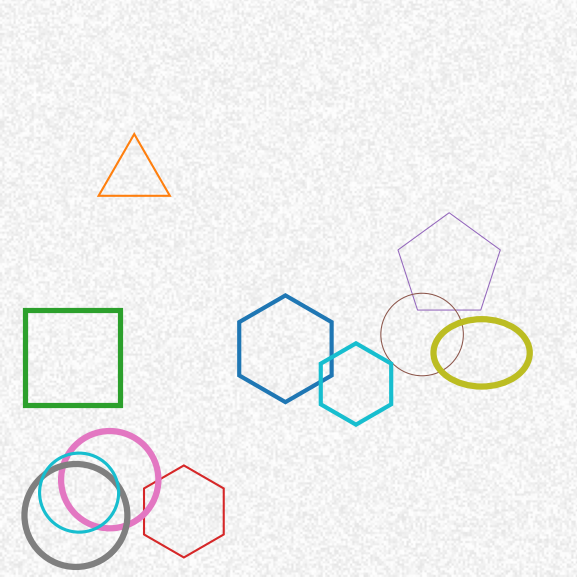[{"shape": "hexagon", "thickness": 2, "radius": 0.46, "center": [0.494, 0.395]}, {"shape": "triangle", "thickness": 1, "radius": 0.36, "center": [0.232, 0.696]}, {"shape": "square", "thickness": 2.5, "radius": 0.41, "center": [0.125, 0.38]}, {"shape": "hexagon", "thickness": 1, "radius": 0.4, "center": [0.318, 0.113]}, {"shape": "pentagon", "thickness": 0.5, "radius": 0.47, "center": [0.778, 0.538]}, {"shape": "circle", "thickness": 0.5, "radius": 0.36, "center": [0.731, 0.42]}, {"shape": "circle", "thickness": 3, "radius": 0.42, "center": [0.19, 0.169]}, {"shape": "circle", "thickness": 3, "radius": 0.45, "center": [0.131, 0.107]}, {"shape": "oval", "thickness": 3, "radius": 0.42, "center": [0.834, 0.388]}, {"shape": "hexagon", "thickness": 2, "radius": 0.35, "center": [0.616, 0.334]}, {"shape": "circle", "thickness": 1.5, "radius": 0.34, "center": [0.137, 0.146]}]